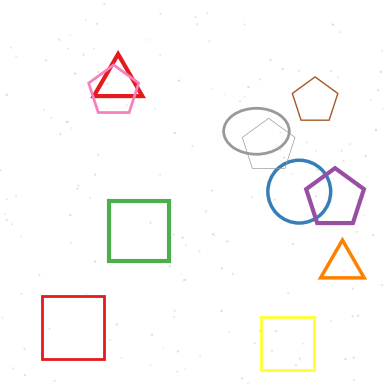[{"shape": "triangle", "thickness": 3, "radius": 0.36, "center": [0.307, 0.787]}, {"shape": "square", "thickness": 2, "radius": 0.4, "center": [0.189, 0.149]}, {"shape": "circle", "thickness": 2.5, "radius": 0.41, "center": [0.777, 0.502]}, {"shape": "square", "thickness": 3, "radius": 0.39, "center": [0.362, 0.4]}, {"shape": "pentagon", "thickness": 3, "radius": 0.39, "center": [0.87, 0.484]}, {"shape": "triangle", "thickness": 2.5, "radius": 0.33, "center": [0.889, 0.311]}, {"shape": "square", "thickness": 2, "radius": 0.35, "center": [0.746, 0.108]}, {"shape": "pentagon", "thickness": 1, "radius": 0.31, "center": [0.818, 0.738]}, {"shape": "pentagon", "thickness": 2, "radius": 0.34, "center": [0.295, 0.763]}, {"shape": "pentagon", "thickness": 0.5, "radius": 0.36, "center": [0.698, 0.621]}, {"shape": "oval", "thickness": 2, "radius": 0.43, "center": [0.666, 0.659]}]